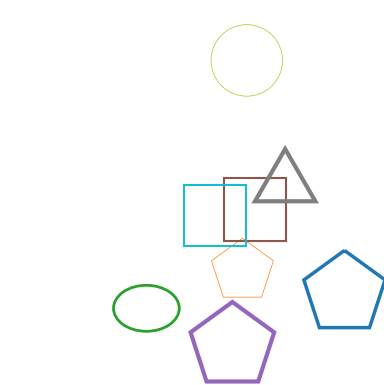[{"shape": "pentagon", "thickness": 2.5, "radius": 0.55, "center": [0.895, 0.239]}, {"shape": "pentagon", "thickness": 0.5, "radius": 0.42, "center": [0.63, 0.297]}, {"shape": "oval", "thickness": 2, "radius": 0.43, "center": [0.38, 0.199]}, {"shape": "pentagon", "thickness": 3, "radius": 0.57, "center": [0.604, 0.101]}, {"shape": "square", "thickness": 1.5, "radius": 0.4, "center": [0.661, 0.456]}, {"shape": "triangle", "thickness": 3, "radius": 0.45, "center": [0.741, 0.522]}, {"shape": "circle", "thickness": 0.5, "radius": 0.46, "center": [0.641, 0.843]}, {"shape": "square", "thickness": 1.5, "radius": 0.4, "center": [0.559, 0.44]}]